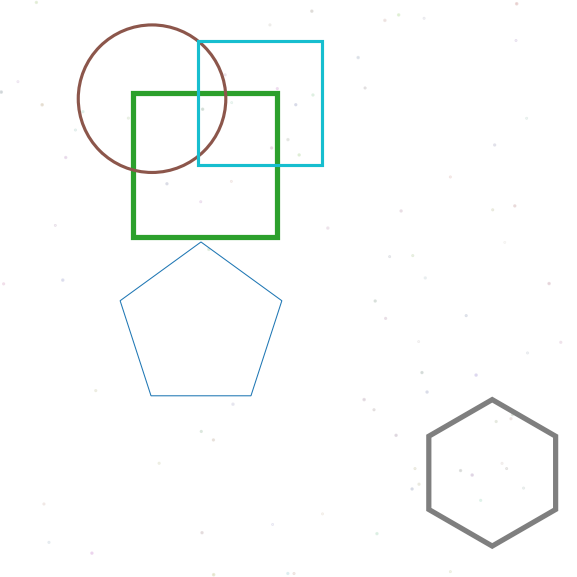[{"shape": "pentagon", "thickness": 0.5, "radius": 0.74, "center": [0.348, 0.433]}, {"shape": "square", "thickness": 2.5, "radius": 0.62, "center": [0.355, 0.713]}, {"shape": "circle", "thickness": 1.5, "radius": 0.64, "center": [0.263, 0.828]}, {"shape": "hexagon", "thickness": 2.5, "radius": 0.63, "center": [0.852, 0.18]}, {"shape": "square", "thickness": 1.5, "radius": 0.53, "center": [0.45, 0.821]}]